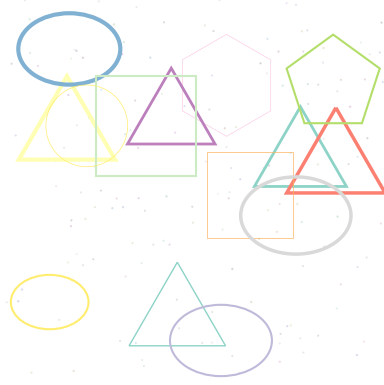[{"shape": "triangle", "thickness": 1, "radius": 0.72, "center": [0.461, 0.174]}, {"shape": "triangle", "thickness": 2, "radius": 0.69, "center": [0.78, 0.585]}, {"shape": "triangle", "thickness": 3, "radius": 0.72, "center": [0.174, 0.658]}, {"shape": "oval", "thickness": 1.5, "radius": 0.66, "center": [0.574, 0.116]}, {"shape": "triangle", "thickness": 2.5, "radius": 0.74, "center": [0.872, 0.573]}, {"shape": "oval", "thickness": 3, "radius": 0.66, "center": [0.18, 0.873]}, {"shape": "square", "thickness": 0.5, "radius": 0.56, "center": [0.65, 0.494]}, {"shape": "pentagon", "thickness": 1.5, "radius": 0.64, "center": [0.865, 0.783]}, {"shape": "hexagon", "thickness": 0.5, "radius": 0.66, "center": [0.588, 0.778]}, {"shape": "oval", "thickness": 2.5, "radius": 0.72, "center": [0.768, 0.44]}, {"shape": "triangle", "thickness": 2, "radius": 0.66, "center": [0.445, 0.692]}, {"shape": "square", "thickness": 1.5, "radius": 0.65, "center": [0.379, 0.674]}, {"shape": "oval", "thickness": 1.5, "radius": 0.5, "center": [0.129, 0.215]}, {"shape": "circle", "thickness": 0.5, "radius": 0.53, "center": [0.225, 0.673]}]